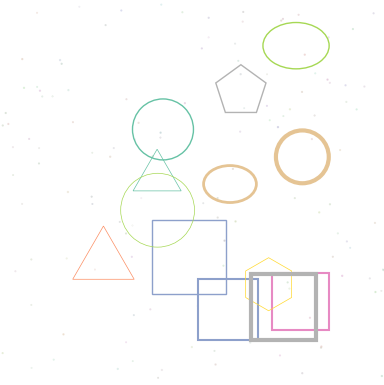[{"shape": "triangle", "thickness": 0.5, "radius": 0.36, "center": [0.408, 0.54]}, {"shape": "circle", "thickness": 1, "radius": 0.4, "center": [0.423, 0.664]}, {"shape": "triangle", "thickness": 0.5, "radius": 0.46, "center": [0.269, 0.321]}, {"shape": "square", "thickness": 1, "radius": 0.48, "center": [0.49, 0.332]}, {"shape": "square", "thickness": 1.5, "radius": 0.39, "center": [0.592, 0.196]}, {"shape": "square", "thickness": 1.5, "radius": 0.37, "center": [0.781, 0.217]}, {"shape": "oval", "thickness": 1, "radius": 0.43, "center": [0.769, 0.881]}, {"shape": "circle", "thickness": 0.5, "radius": 0.48, "center": [0.409, 0.454]}, {"shape": "hexagon", "thickness": 0.5, "radius": 0.34, "center": [0.698, 0.262]}, {"shape": "circle", "thickness": 3, "radius": 0.34, "center": [0.785, 0.593]}, {"shape": "oval", "thickness": 2, "radius": 0.34, "center": [0.597, 0.522]}, {"shape": "pentagon", "thickness": 1, "radius": 0.34, "center": [0.626, 0.763]}, {"shape": "square", "thickness": 3, "radius": 0.43, "center": [0.736, 0.202]}]